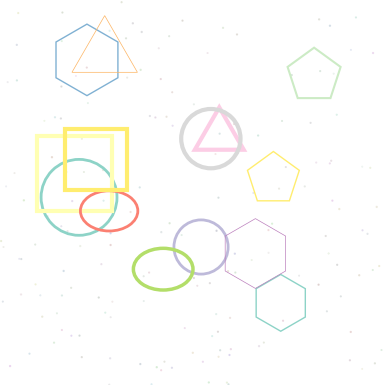[{"shape": "hexagon", "thickness": 1, "radius": 0.37, "center": [0.729, 0.213]}, {"shape": "circle", "thickness": 2, "radius": 0.49, "center": [0.205, 0.487]}, {"shape": "square", "thickness": 3, "radius": 0.49, "center": [0.194, 0.549]}, {"shape": "circle", "thickness": 2, "radius": 0.35, "center": [0.522, 0.358]}, {"shape": "oval", "thickness": 2, "radius": 0.37, "center": [0.283, 0.452]}, {"shape": "hexagon", "thickness": 1, "radius": 0.46, "center": [0.226, 0.844]}, {"shape": "triangle", "thickness": 0.5, "radius": 0.49, "center": [0.272, 0.861]}, {"shape": "oval", "thickness": 2.5, "radius": 0.39, "center": [0.424, 0.301]}, {"shape": "triangle", "thickness": 3, "radius": 0.37, "center": [0.57, 0.648]}, {"shape": "circle", "thickness": 3, "radius": 0.39, "center": [0.548, 0.64]}, {"shape": "hexagon", "thickness": 0.5, "radius": 0.45, "center": [0.663, 0.342]}, {"shape": "pentagon", "thickness": 1.5, "radius": 0.36, "center": [0.816, 0.804]}, {"shape": "square", "thickness": 3, "radius": 0.4, "center": [0.249, 0.585]}, {"shape": "pentagon", "thickness": 1, "radius": 0.35, "center": [0.71, 0.536]}]